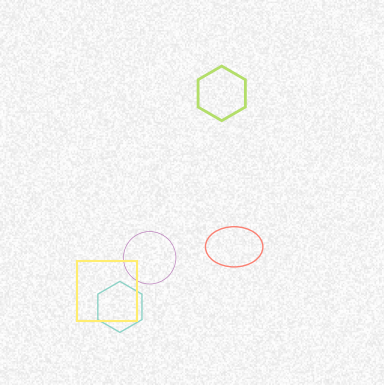[{"shape": "hexagon", "thickness": 1, "radius": 0.33, "center": [0.311, 0.203]}, {"shape": "oval", "thickness": 1, "radius": 0.37, "center": [0.608, 0.359]}, {"shape": "hexagon", "thickness": 2, "radius": 0.35, "center": [0.576, 0.757]}, {"shape": "circle", "thickness": 0.5, "radius": 0.34, "center": [0.389, 0.331]}, {"shape": "square", "thickness": 1.5, "radius": 0.39, "center": [0.277, 0.245]}]